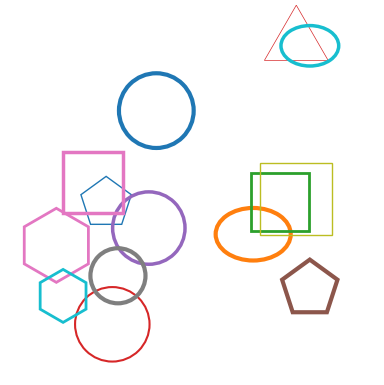[{"shape": "circle", "thickness": 3, "radius": 0.49, "center": [0.406, 0.713]}, {"shape": "pentagon", "thickness": 1, "radius": 0.34, "center": [0.276, 0.473]}, {"shape": "oval", "thickness": 3, "radius": 0.49, "center": [0.658, 0.392]}, {"shape": "square", "thickness": 2, "radius": 0.37, "center": [0.727, 0.476]}, {"shape": "circle", "thickness": 1.5, "radius": 0.48, "center": [0.292, 0.158]}, {"shape": "triangle", "thickness": 0.5, "radius": 0.48, "center": [0.77, 0.891]}, {"shape": "circle", "thickness": 2.5, "radius": 0.47, "center": [0.387, 0.408]}, {"shape": "pentagon", "thickness": 3, "radius": 0.38, "center": [0.805, 0.25]}, {"shape": "square", "thickness": 2.5, "radius": 0.4, "center": [0.242, 0.527]}, {"shape": "hexagon", "thickness": 2, "radius": 0.48, "center": [0.146, 0.363]}, {"shape": "circle", "thickness": 3, "radius": 0.36, "center": [0.306, 0.284]}, {"shape": "square", "thickness": 1, "radius": 0.47, "center": [0.77, 0.484]}, {"shape": "hexagon", "thickness": 2, "radius": 0.34, "center": [0.164, 0.231]}, {"shape": "oval", "thickness": 2.5, "radius": 0.37, "center": [0.805, 0.881]}]